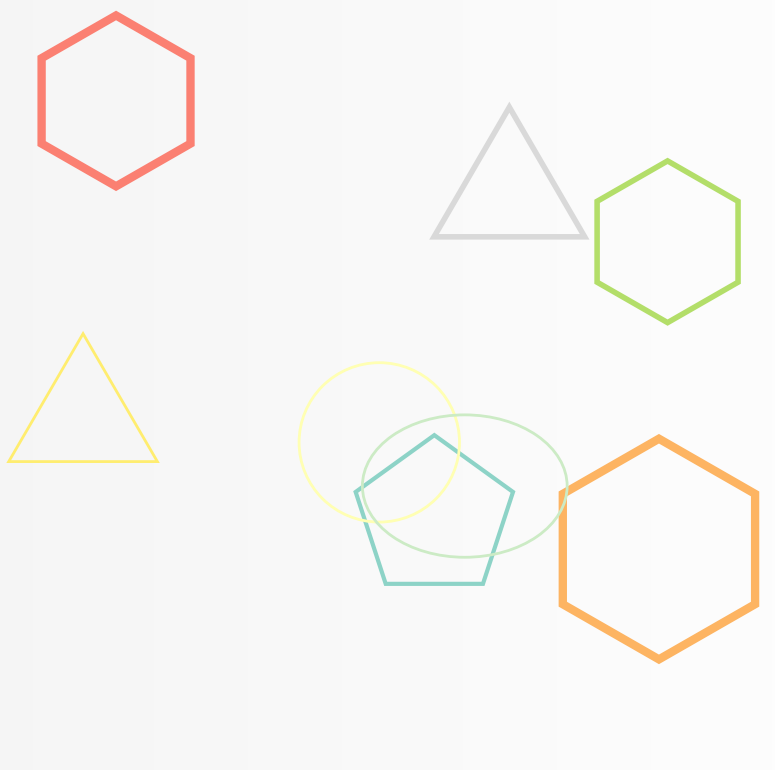[{"shape": "pentagon", "thickness": 1.5, "radius": 0.53, "center": [0.56, 0.328]}, {"shape": "circle", "thickness": 1, "radius": 0.52, "center": [0.489, 0.425]}, {"shape": "hexagon", "thickness": 3, "radius": 0.55, "center": [0.15, 0.869]}, {"shape": "hexagon", "thickness": 3, "radius": 0.72, "center": [0.85, 0.287]}, {"shape": "hexagon", "thickness": 2, "radius": 0.52, "center": [0.861, 0.686]}, {"shape": "triangle", "thickness": 2, "radius": 0.56, "center": [0.657, 0.749]}, {"shape": "oval", "thickness": 1, "radius": 0.66, "center": [0.6, 0.369]}, {"shape": "triangle", "thickness": 1, "radius": 0.55, "center": [0.107, 0.456]}]